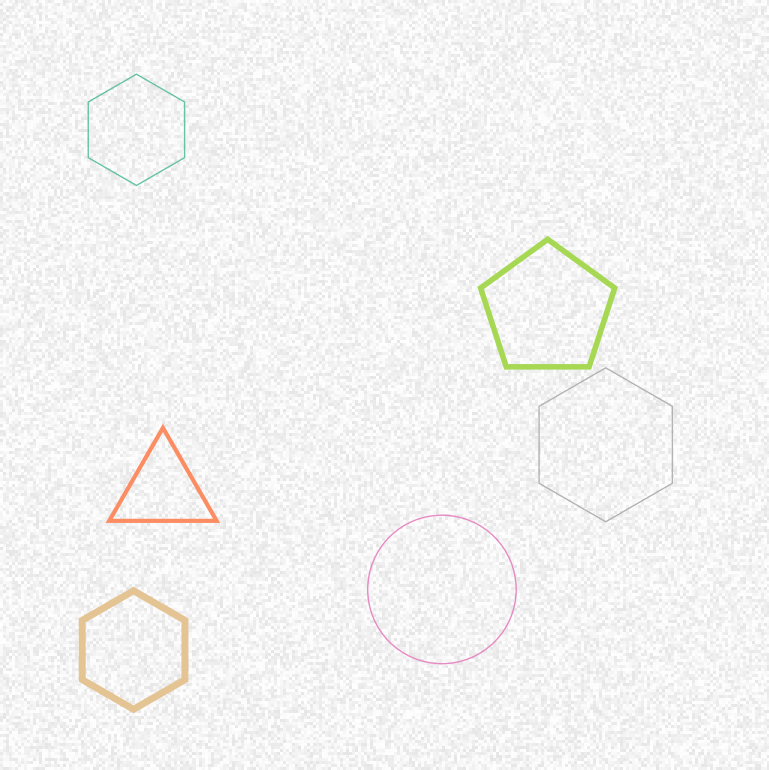[{"shape": "hexagon", "thickness": 0.5, "radius": 0.36, "center": [0.177, 0.831]}, {"shape": "triangle", "thickness": 1.5, "radius": 0.4, "center": [0.212, 0.364]}, {"shape": "circle", "thickness": 0.5, "radius": 0.48, "center": [0.574, 0.234]}, {"shape": "pentagon", "thickness": 2, "radius": 0.46, "center": [0.711, 0.598]}, {"shape": "hexagon", "thickness": 2.5, "radius": 0.38, "center": [0.173, 0.156]}, {"shape": "hexagon", "thickness": 0.5, "radius": 0.5, "center": [0.787, 0.422]}]